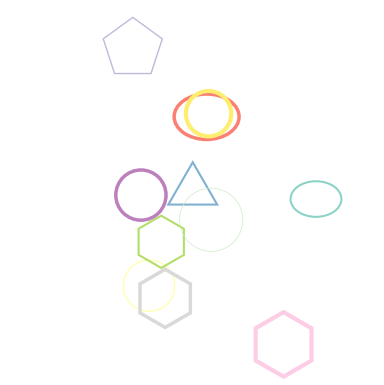[{"shape": "oval", "thickness": 1.5, "radius": 0.33, "center": [0.821, 0.483]}, {"shape": "circle", "thickness": 1, "radius": 0.33, "center": [0.387, 0.258]}, {"shape": "pentagon", "thickness": 1, "radius": 0.4, "center": [0.345, 0.874]}, {"shape": "oval", "thickness": 2.5, "radius": 0.42, "center": [0.537, 0.697]}, {"shape": "triangle", "thickness": 1.5, "radius": 0.37, "center": [0.501, 0.505]}, {"shape": "hexagon", "thickness": 1.5, "radius": 0.34, "center": [0.419, 0.372]}, {"shape": "hexagon", "thickness": 3, "radius": 0.42, "center": [0.737, 0.105]}, {"shape": "hexagon", "thickness": 2.5, "radius": 0.38, "center": [0.429, 0.225]}, {"shape": "circle", "thickness": 2.5, "radius": 0.33, "center": [0.366, 0.493]}, {"shape": "circle", "thickness": 0.5, "radius": 0.41, "center": [0.549, 0.429]}, {"shape": "circle", "thickness": 3, "radius": 0.29, "center": [0.542, 0.705]}]